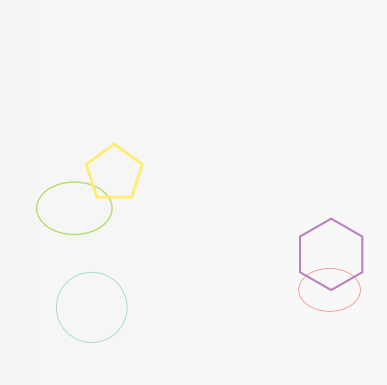[{"shape": "circle", "thickness": 0.5, "radius": 0.46, "center": [0.237, 0.202]}, {"shape": "oval", "thickness": 0.5, "radius": 0.4, "center": [0.851, 0.247]}, {"shape": "oval", "thickness": 1, "radius": 0.49, "center": [0.192, 0.459]}, {"shape": "hexagon", "thickness": 1.5, "radius": 0.46, "center": [0.855, 0.339]}, {"shape": "pentagon", "thickness": 2, "radius": 0.38, "center": [0.295, 0.55]}]